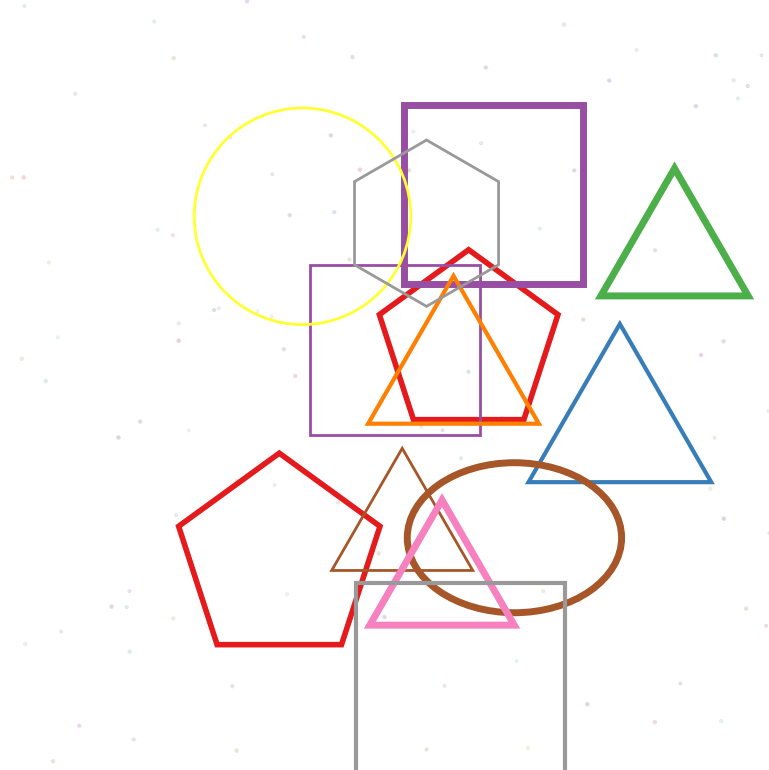[{"shape": "pentagon", "thickness": 2, "radius": 0.61, "center": [0.609, 0.554]}, {"shape": "pentagon", "thickness": 2, "radius": 0.69, "center": [0.363, 0.274]}, {"shape": "triangle", "thickness": 1.5, "radius": 0.69, "center": [0.805, 0.442]}, {"shape": "triangle", "thickness": 2.5, "radius": 0.55, "center": [0.876, 0.671]}, {"shape": "square", "thickness": 2.5, "radius": 0.58, "center": [0.641, 0.748]}, {"shape": "square", "thickness": 1, "radius": 0.55, "center": [0.513, 0.545]}, {"shape": "triangle", "thickness": 1.5, "radius": 0.64, "center": [0.589, 0.514]}, {"shape": "circle", "thickness": 1, "radius": 0.7, "center": [0.393, 0.719]}, {"shape": "triangle", "thickness": 1, "radius": 0.53, "center": [0.522, 0.312]}, {"shape": "oval", "thickness": 2.5, "radius": 0.7, "center": [0.668, 0.302]}, {"shape": "triangle", "thickness": 2.5, "radius": 0.54, "center": [0.574, 0.242]}, {"shape": "square", "thickness": 1.5, "radius": 0.68, "center": [0.598, 0.106]}, {"shape": "hexagon", "thickness": 1, "radius": 0.54, "center": [0.554, 0.71]}]